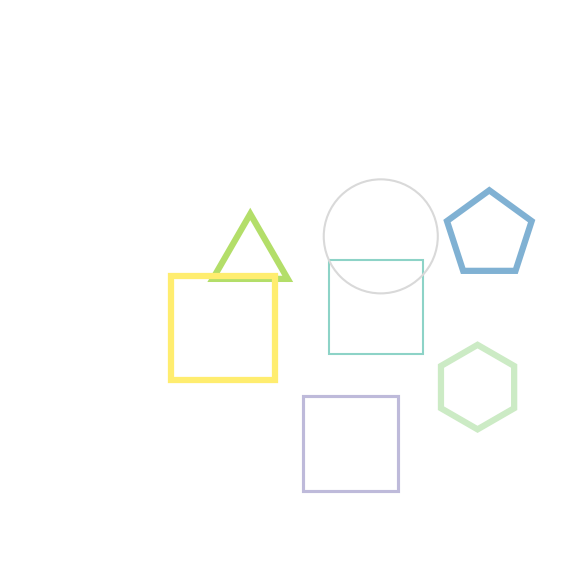[{"shape": "square", "thickness": 1, "radius": 0.41, "center": [0.651, 0.468]}, {"shape": "square", "thickness": 1.5, "radius": 0.41, "center": [0.607, 0.23]}, {"shape": "pentagon", "thickness": 3, "radius": 0.39, "center": [0.847, 0.593]}, {"shape": "triangle", "thickness": 3, "radius": 0.37, "center": [0.433, 0.554]}, {"shape": "circle", "thickness": 1, "radius": 0.49, "center": [0.659, 0.59]}, {"shape": "hexagon", "thickness": 3, "radius": 0.37, "center": [0.827, 0.329]}, {"shape": "square", "thickness": 3, "radius": 0.45, "center": [0.386, 0.432]}]